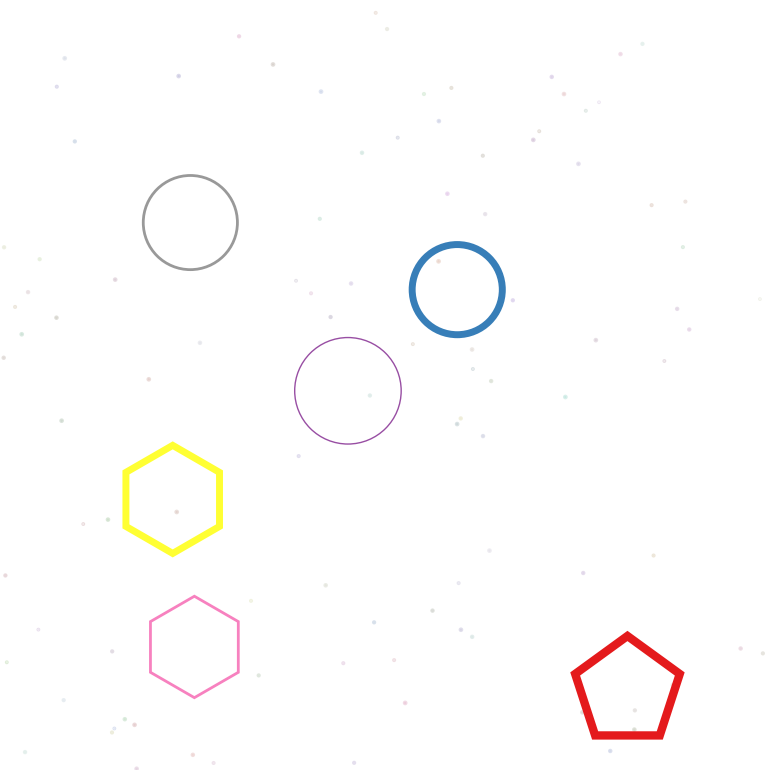[{"shape": "pentagon", "thickness": 3, "radius": 0.36, "center": [0.815, 0.103]}, {"shape": "circle", "thickness": 2.5, "radius": 0.29, "center": [0.594, 0.624]}, {"shape": "circle", "thickness": 0.5, "radius": 0.35, "center": [0.452, 0.492]}, {"shape": "hexagon", "thickness": 2.5, "radius": 0.35, "center": [0.224, 0.351]}, {"shape": "hexagon", "thickness": 1, "radius": 0.33, "center": [0.252, 0.16]}, {"shape": "circle", "thickness": 1, "radius": 0.31, "center": [0.247, 0.711]}]